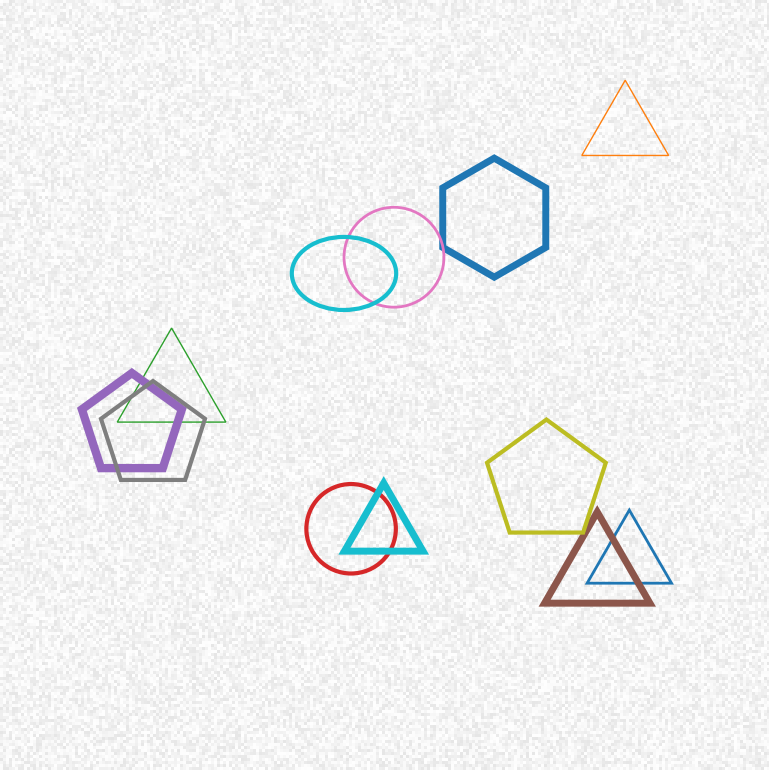[{"shape": "triangle", "thickness": 1, "radius": 0.32, "center": [0.817, 0.274]}, {"shape": "hexagon", "thickness": 2.5, "radius": 0.39, "center": [0.642, 0.717]}, {"shape": "triangle", "thickness": 0.5, "radius": 0.33, "center": [0.812, 0.831]}, {"shape": "triangle", "thickness": 0.5, "radius": 0.41, "center": [0.223, 0.493]}, {"shape": "circle", "thickness": 1.5, "radius": 0.29, "center": [0.456, 0.313]}, {"shape": "pentagon", "thickness": 3, "radius": 0.34, "center": [0.171, 0.447]}, {"shape": "triangle", "thickness": 2.5, "radius": 0.39, "center": [0.776, 0.256]}, {"shape": "circle", "thickness": 1, "radius": 0.32, "center": [0.512, 0.666]}, {"shape": "pentagon", "thickness": 1.5, "radius": 0.36, "center": [0.199, 0.434]}, {"shape": "pentagon", "thickness": 1.5, "radius": 0.41, "center": [0.71, 0.374]}, {"shape": "triangle", "thickness": 2.5, "radius": 0.29, "center": [0.498, 0.314]}, {"shape": "oval", "thickness": 1.5, "radius": 0.34, "center": [0.447, 0.645]}]